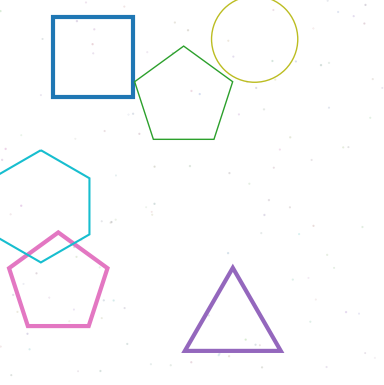[{"shape": "square", "thickness": 3, "radius": 0.52, "center": [0.242, 0.852]}, {"shape": "pentagon", "thickness": 1, "radius": 0.67, "center": [0.477, 0.746]}, {"shape": "triangle", "thickness": 3, "radius": 0.72, "center": [0.605, 0.161]}, {"shape": "pentagon", "thickness": 3, "radius": 0.67, "center": [0.151, 0.262]}, {"shape": "circle", "thickness": 1, "radius": 0.56, "center": [0.661, 0.898]}, {"shape": "hexagon", "thickness": 1.5, "radius": 0.73, "center": [0.106, 0.464]}]